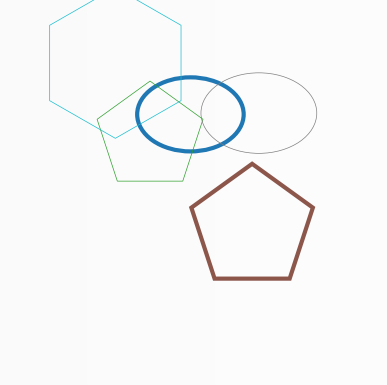[{"shape": "oval", "thickness": 3, "radius": 0.69, "center": [0.491, 0.703]}, {"shape": "pentagon", "thickness": 0.5, "radius": 0.72, "center": [0.387, 0.646]}, {"shape": "pentagon", "thickness": 3, "radius": 0.82, "center": [0.651, 0.41]}, {"shape": "oval", "thickness": 0.5, "radius": 0.75, "center": [0.668, 0.706]}, {"shape": "hexagon", "thickness": 0.5, "radius": 0.98, "center": [0.298, 0.836]}]